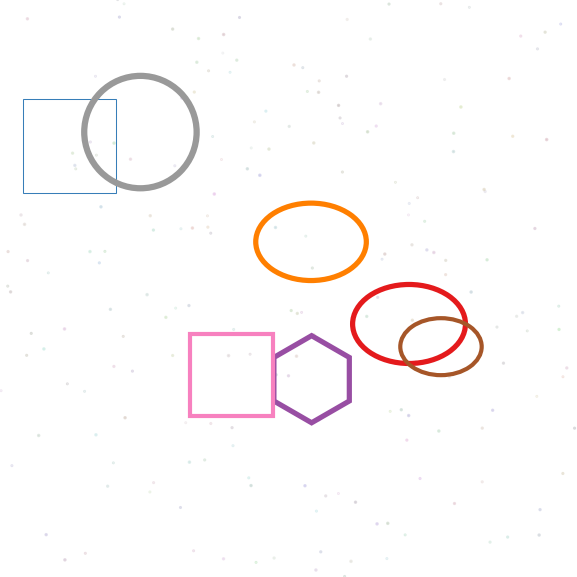[{"shape": "oval", "thickness": 2.5, "radius": 0.49, "center": [0.708, 0.438]}, {"shape": "square", "thickness": 0.5, "radius": 0.4, "center": [0.12, 0.746]}, {"shape": "hexagon", "thickness": 2.5, "radius": 0.38, "center": [0.54, 0.342]}, {"shape": "oval", "thickness": 2.5, "radius": 0.48, "center": [0.539, 0.58]}, {"shape": "oval", "thickness": 2, "radius": 0.35, "center": [0.764, 0.399]}, {"shape": "square", "thickness": 2, "radius": 0.36, "center": [0.401, 0.35]}, {"shape": "circle", "thickness": 3, "radius": 0.49, "center": [0.243, 0.77]}]